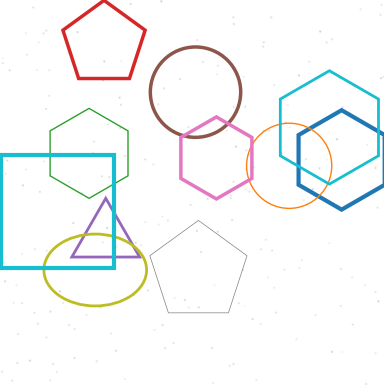[{"shape": "hexagon", "thickness": 3, "radius": 0.65, "center": [0.887, 0.585]}, {"shape": "circle", "thickness": 1, "radius": 0.55, "center": [0.751, 0.569]}, {"shape": "hexagon", "thickness": 1, "radius": 0.58, "center": [0.231, 0.602]}, {"shape": "pentagon", "thickness": 2.5, "radius": 0.56, "center": [0.27, 0.887]}, {"shape": "triangle", "thickness": 2, "radius": 0.51, "center": [0.275, 0.383]}, {"shape": "circle", "thickness": 2.5, "radius": 0.59, "center": [0.508, 0.761]}, {"shape": "hexagon", "thickness": 2.5, "radius": 0.53, "center": [0.562, 0.59]}, {"shape": "pentagon", "thickness": 0.5, "radius": 0.66, "center": [0.515, 0.295]}, {"shape": "oval", "thickness": 2, "radius": 0.67, "center": [0.247, 0.299]}, {"shape": "hexagon", "thickness": 2, "radius": 0.74, "center": [0.856, 0.669]}, {"shape": "square", "thickness": 3, "radius": 0.73, "center": [0.15, 0.45]}]